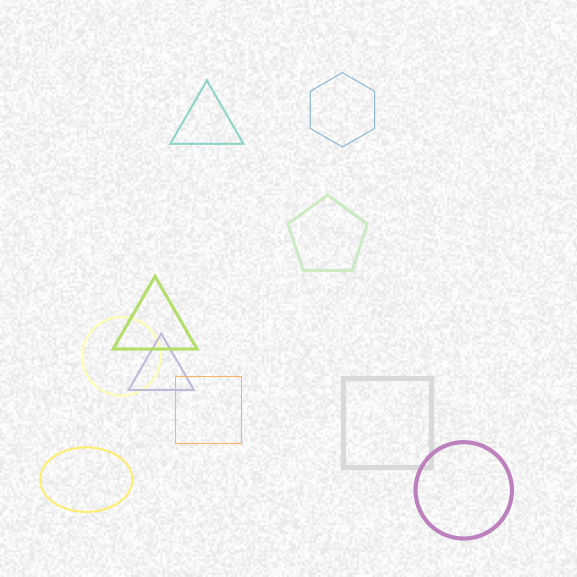[{"shape": "triangle", "thickness": 1, "radius": 0.37, "center": [0.358, 0.787]}, {"shape": "circle", "thickness": 1, "radius": 0.34, "center": [0.21, 0.382]}, {"shape": "triangle", "thickness": 1, "radius": 0.33, "center": [0.279, 0.356]}, {"shape": "hexagon", "thickness": 0.5, "radius": 0.32, "center": [0.593, 0.809]}, {"shape": "square", "thickness": 0.5, "radius": 0.29, "center": [0.36, 0.29]}, {"shape": "triangle", "thickness": 1.5, "radius": 0.42, "center": [0.268, 0.437]}, {"shape": "square", "thickness": 2.5, "radius": 0.39, "center": [0.67, 0.267]}, {"shape": "circle", "thickness": 2, "radius": 0.42, "center": [0.803, 0.15]}, {"shape": "pentagon", "thickness": 1.5, "radius": 0.36, "center": [0.567, 0.589]}, {"shape": "oval", "thickness": 1, "radius": 0.4, "center": [0.149, 0.169]}]